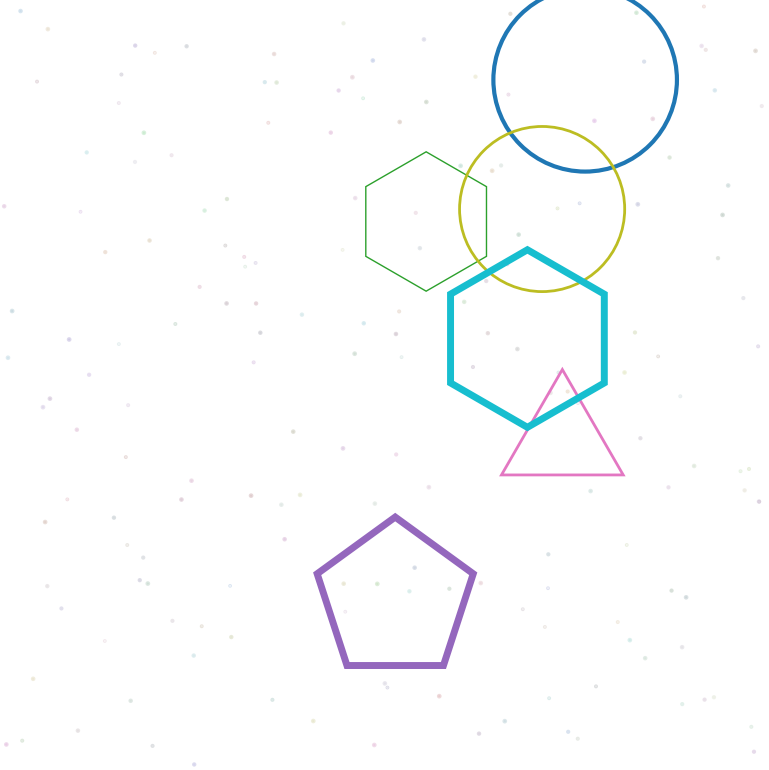[{"shape": "circle", "thickness": 1.5, "radius": 0.6, "center": [0.76, 0.896]}, {"shape": "hexagon", "thickness": 0.5, "radius": 0.45, "center": [0.553, 0.712]}, {"shape": "pentagon", "thickness": 2.5, "radius": 0.53, "center": [0.513, 0.222]}, {"shape": "triangle", "thickness": 1, "radius": 0.46, "center": [0.73, 0.429]}, {"shape": "circle", "thickness": 1, "radius": 0.54, "center": [0.704, 0.729]}, {"shape": "hexagon", "thickness": 2.5, "radius": 0.58, "center": [0.685, 0.56]}]